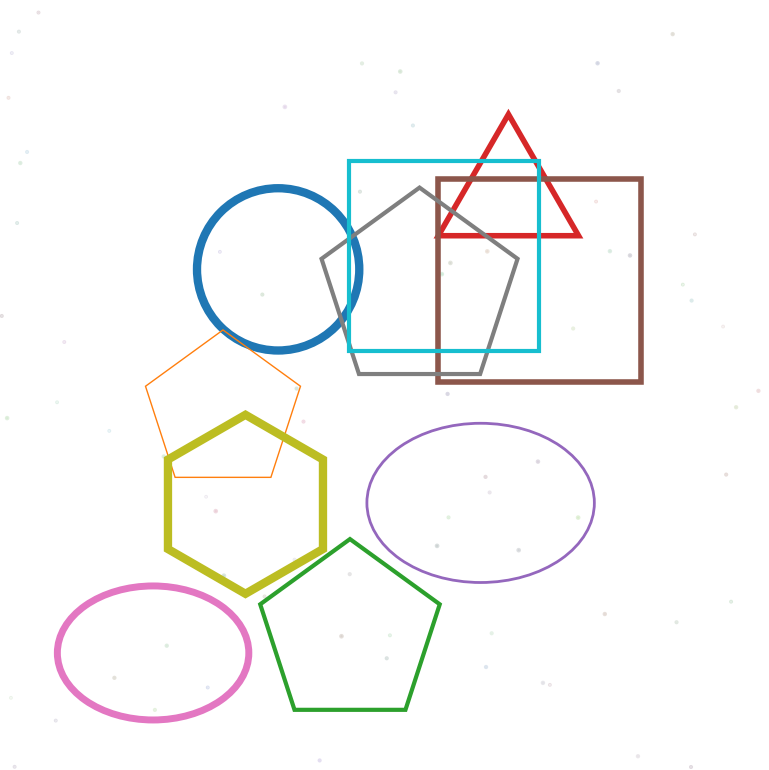[{"shape": "circle", "thickness": 3, "radius": 0.53, "center": [0.361, 0.65]}, {"shape": "pentagon", "thickness": 0.5, "radius": 0.53, "center": [0.29, 0.466]}, {"shape": "pentagon", "thickness": 1.5, "radius": 0.61, "center": [0.455, 0.177]}, {"shape": "triangle", "thickness": 2, "radius": 0.53, "center": [0.66, 0.746]}, {"shape": "oval", "thickness": 1, "radius": 0.74, "center": [0.624, 0.347]}, {"shape": "square", "thickness": 2, "radius": 0.66, "center": [0.7, 0.636]}, {"shape": "oval", "thickness": 2.5, "radius": 0.62, "center": [0.199, 0.152]}, {"shape": "pentagon", "thickness": 1.5, "radius": 0.67, "center": [0.545, 0.623]}, {"shape": "hexagon", "thickness": 3, "radius": 0.58, "center": [0.319, 0.345]}, {"shape": "square", "thickness": 1.5, "radius": 0.61, "center": [0.576, 0.668]}]